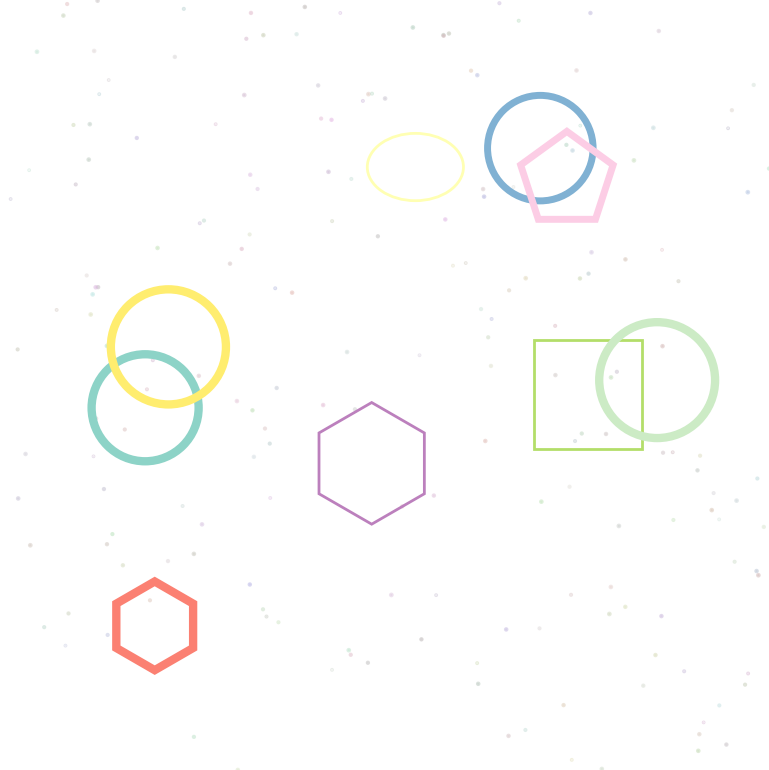[{"shape": "circle", "thickness": 3, "radius": 0.35, "center": [0.188, 0.47]}, {"shape": "oval", "thickness": 1, "radius": 0.31, "center": [0.539, 0.783]}, {"shape": "hexagon", "thickness": 3, "radius": 0.29, "center": [0.201, 0.187]}, {"shape": "circle", "thickness": 2.5, "radius": 0.34, "center": [0.702, 0.808]}, {"shape": "square", "thickness": 1, "radius": 0.35, "center": [0.764, 0.487]}, {"shape": "pentagon", "thickness": 2.5, "radius": 0.32, "center": [0.736, 0.766]}, {"shape": "hexagon", "thickness": 1, "radius": 0.39, "center": [0.483, 0.398]}, {"shape": "circle", "thickness": 3, "radius": 0.38, "center": [0.853, 0.506]}, {"shape": "circle", "thickness": 3, "radius": 0.37, "center": [0.219, 0.55]}]